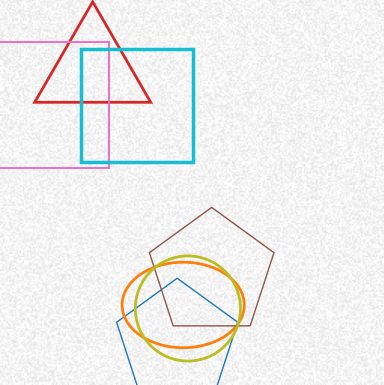[{"shape": "pentagon", "thickness": 1, "radius": 0.83, "center": [0.46, 0.112]}, {"shape": "oval", "thickness": 2, "radius": 0.79, "center": [0.476, 0.208]}, {"shape": "triangle", "thickness": 2, "radius": 0.87, "center": [0.241, 0.821]}, {"shape": "pentagon", "thickness": 1, "radius": 0.85, "center": [0.55, 0.291]}, {"shape": "square", "thickness": 1.5, "radius": 0.82, "center": [0.12, 0.727]}, {"shape": "circle", "thickness": 2, "radius": 0.68, "center": [0.488, 0.199]}, {"shape": "square", "thickness": 2.5, "radius": 0.73, "center": [0.356, 0.727]}]